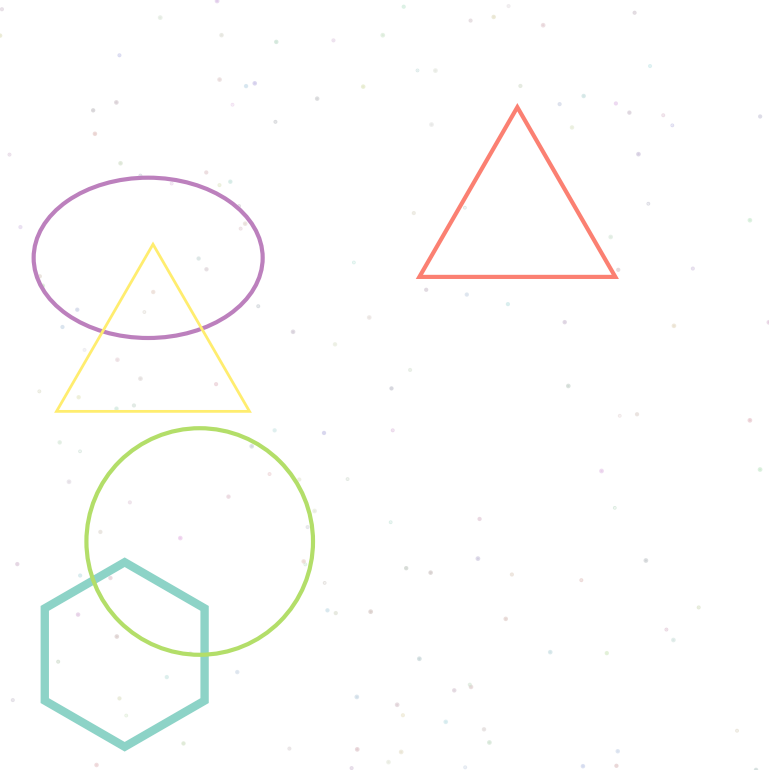[{"shape": "hexagon", "thickness": 3, "radius": 0.6, "center": [0.162, 0.15]}, {"shape": "triangle", "thickness": 1.5, "radius": 0.73, "center": [0.672, 0.714]}, {"shape": "circle", "thickness": 1.5, "radius": 0.74, "center": [0.259, 0.297]}, {"shape": "oval", "thickness": 1.5, "radius": 0.74, "center": [0.192, 0.665]}, {"shape": "triangle", "thickness": 1, "radius": 0.72, "center": [0.199, 0.538]}]